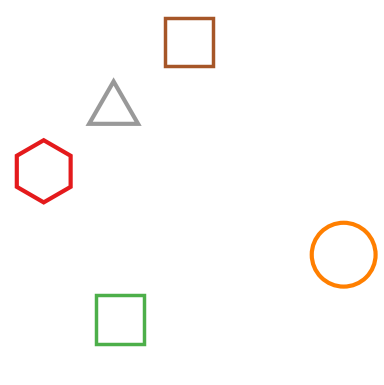[{"shape": "hexagon", "thickness": 3, "radius": 0.4, "center": [0.114, 0.555]}, {"shape": "square", "thickness": 2.5, "radius": 0.32, "center": [0.312, 0.17]}, {"shape": "circle", "thickness": 3, "radius": 0.41, "center": [0.893, 0.338]}, {"shape": "square", "thickness": 2.5, "radius": 0.31, "center": [0.49, 0.892]}, {"shape": "triangle", "thickness": 3, "radius": 0.37, "center": [0.295, 0.715]}]